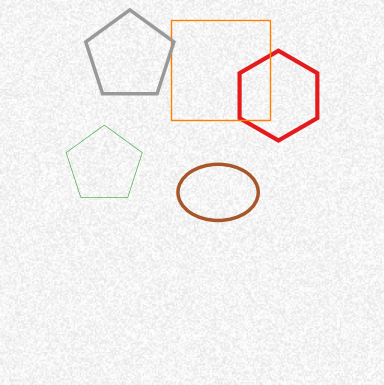[{"shape": "hexagon", "thickness": 3, "radius": 0.58, "center": [0.723, 0.752]}, {"shape": "pentagon", "thickness": 0.5, "radius": 0.52, "center": [0.271, 0.571]}, {"shape": "square", "thickness": 1, "radius": 0.65, "center": [0.573, 0.817]}, {"shape": "oval", "thickness": 2.5, "radius": 0.52, "center": [0.567, 0.5]}, {"shape": "pentagon", "thickness": 2.5, "radius": 0.6, "center": [0.337, 0.854]}]